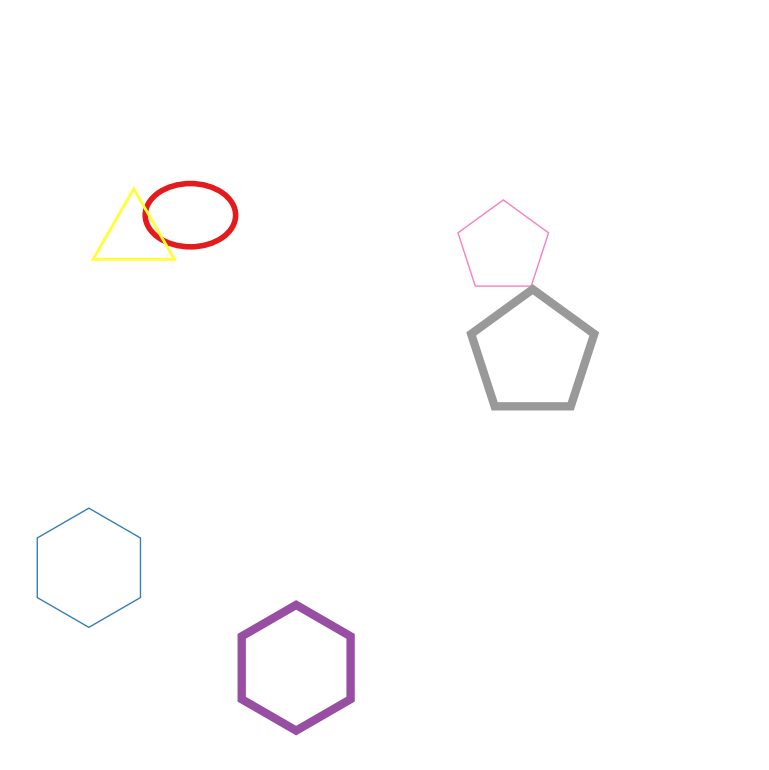[{"shape": "oval", "thickness": 2, "radius": 0.29, "center": [0.247, 0.721]}, {"shape": "hexagon", "thickness": 0.5, "radius": 0.39, "center": [0.115, 0.263]}, {"shape": "hexagon", "thickness": 3, "radius": 0.41, "center": [0.385, 0.133]}, {"shape": "triangle", "thickness": 1, "radius": 0.3, "center": [0.174, 0.694]}, {"shape": "pentagon", "thickness": 0.5, "radius": 0.31, "center": [0.654, 0.678]}, {"shape": "pentagon", "thickness": 3, "radius": 0.42, "center": [0.692, 0.54]}]